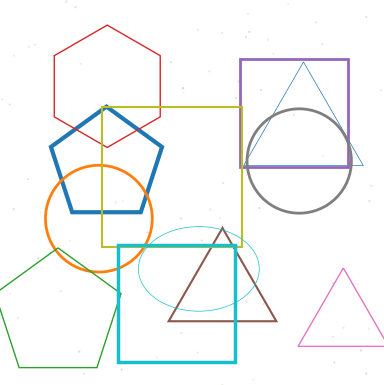[{"shape": "triangle", "thickness": 0.5, "radius": 0.9, "center": [0.788, 0.66]}, {"shape": "pentagon", "thickness": 3, "radius": 0.76, "center": [0.277, 0.571]}, {"shape": "circle", "thickness": 2, "radius": 0.69, "center": [0.257, 0.432]}, {"shape": "pentagon", "thickness": 1, "radius": 0.86, "center": [0.151, 0.184]}, {"shape": "hexagon", "thickness": 1, "radius": 0.79, "center": [0.279, 0.776]}, {"shape": "square", "thickness": 2, "radius": 0.7, "center": [0.764, 0.706]}, {"shape": "triangle", "thickness": 1.5, "radius": 0.81, "center": [0.578, 0.246]}, {"shape": "triangle", "thickness": 1, "radius": 0.68, "center": [0.892, 0.168]}, {"shape": "circle", "thickness": 2, "radius": 0.68, "center": [0.777, 0.582]}, {"shape": "square", "thickness": 1.5, "radius": 0.91, "center": [0.446, 0.541]}, {"shape": "square", "thickness": 2.5, "radius": 0.76, "center": [0.458, 0.211]}, {"shape": "oval", "thickness": 0.5, "radius": 0.78, "center": [0.517, 0.302]}]